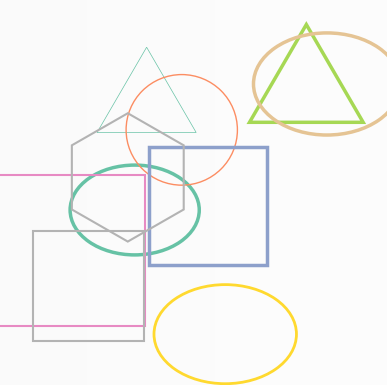[{"shape": "triangle", "thickness": 0.5, "radius": 0.74, "center": [0.378, 0.73]}, {"shape": "oval", "thickness": 2.5, "radius": 0.83, "center": [0.348, 0.455]}, {"shape": "circle", "thickness": 1, "radius": 0.72, "center": [0.469, 0.663]}, {"shape": "square", "thickness": 2.5, "radius": 0.76, "center": [0.537, 0.466]}, {"shape": "square", "thickness": 1.5, "radius": 0.98, "center": [0.178, 0.35]}, {"shape": "triangle", "thickness": 2.5, "radius": 0.85, "center": [0.791, 0.767]}, {"shape": "oval", "thickness": 2, "radius": 0.92, "center": [0.581, 0.132]}, {"shape": "oval", "thickness": 2.5, "radius": 0.95, "center": [0.844, 0.782]}, {"shape": "hexagon", "thickness": 1.5, "radius": 0.83, "center": [0.33, 0.539]}, {"shape": "square", "thickness": 1.5, "radius": 0.71, "center": [0.228, 0.257]}]